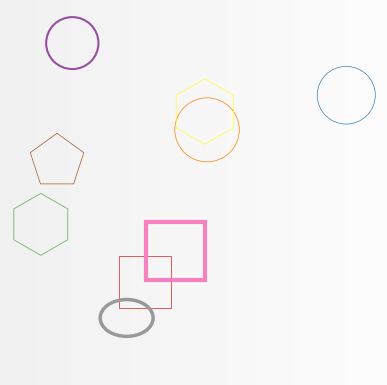[{"shape": "square", "thickness": 0.5, "radius": 0.34, "center": [0.375, 0.267]}, {"shape": "circle", "thickness": 0.5, "radius": 0.37, "center": [0.894, 0.753]}, {"shape": "hexagon", "thickness": 0.5, "radius": 0.4, "center": [0.105, 0.417]}, {"shape": "circle", "thickness": 1.5, "radius": 0.34, "center": [0.187, 0.888]}, {"shape": "circle", "thickness": 0.5, "radius": 0.42, "center": [0.534, 0.663]}, {"shape": "hexagon", "thickness": 0.5, "radius": 0.43, "center": [0.529, 0.71]}, {"shape": "pentagon", "thickness": 0.5, "radius": 0.36, "center": [0.147, 0.581]}, {"shape": "square", "thickness": 3, "radius": 0.38, "center": [0.453, 0.349]}, {"shape": "oval", "thickness": 2.5, "radius": 0.34, "center": [0.327, 0.174]}]